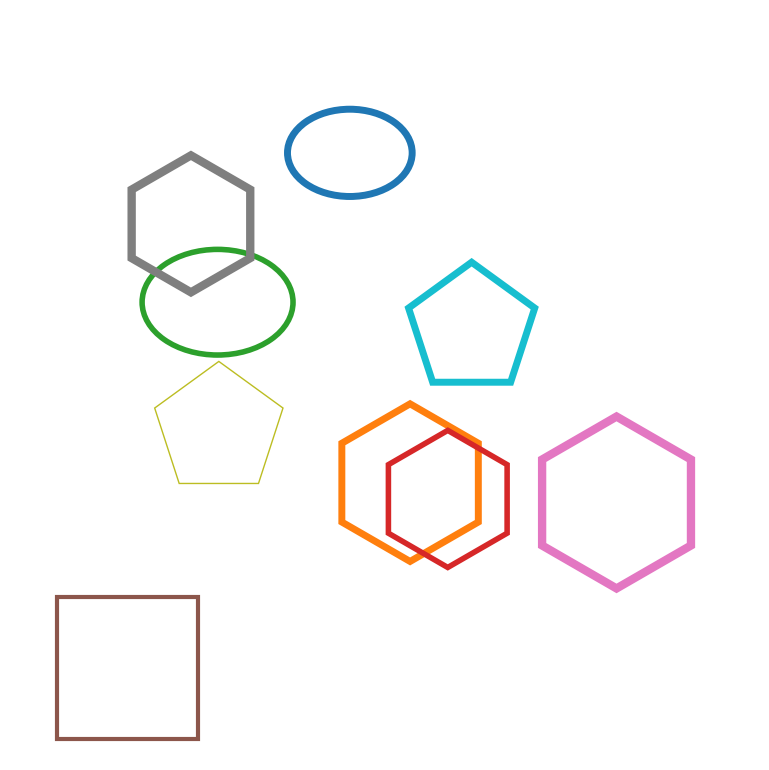[{"shape": "oval", "thickness": 2.5, "radius": 0.4, "center": [0.454, 0.801]}, {"shape": "hexagon", "thickness": 2.5, "radius": 0.51, "center": [0.533, 0.373]}, {"shape": "oval", "thickness": 2, "radius": 0.49, "center": [0.283, 0.608]}, {"shape": "hexagon", "thickness": 2, "radius": 0.45, "center": [0.582, 0.352]}, {"shape": "square", "thickness": 1.5, "radius": 0.46, "center": [0.166, 0.133]}, {"shape": "hexagon", "thickness": 3, "radius": 0.56, "center": [0.801, 0.347]}, {"shape": "hexagon", "thickness": 3, "radius": 0.44, "center": [0.248, 0.709]}, {"shape": "pentagon", "thickness": 0.5, "radius": 0.44, "center": [0.284, 0.443]}, {"shape": "pentagon", "thickness": 2.5, "radius": 0.43, "center": [0.613, 0.573]}]